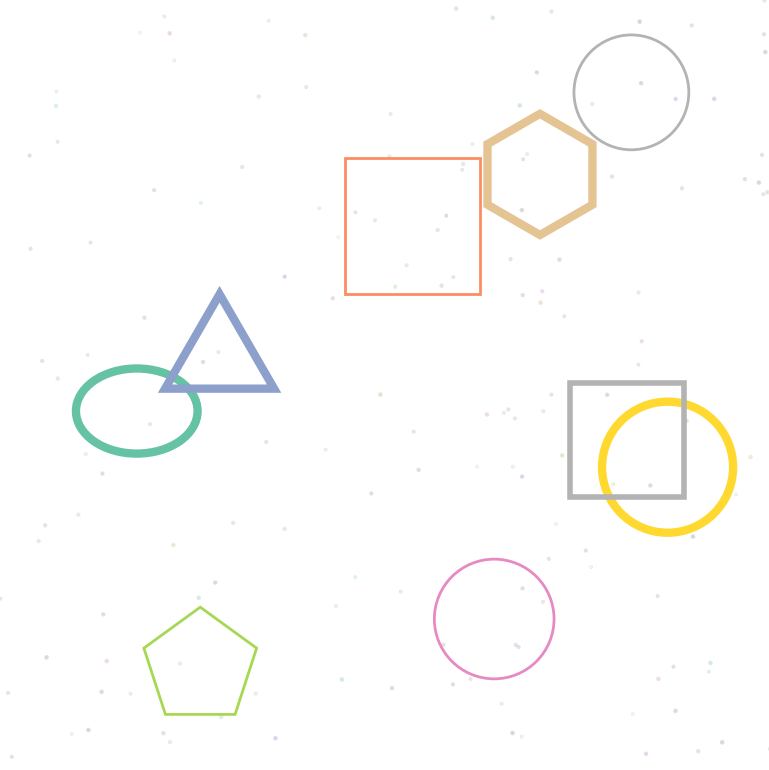[{"shape": "oval", "thickness": 3, "radius": 0.39, "center": [0.178, 0.466]}, {"shape": "square", "thickness": 1, "radius": 0.44, "center": [0.536, 0.707]}, {"shape": "triangle", "thickness": 3, "radius": 0.41, "center": [0.285, 0.536]}, {"shape": "circle", "thickness": 1, "radius": 0.39, "center": [0.642, 0.196]}, {"shape": "pentagon", "thickness": 1, "radius": 0.38, "center": [0.26, 0.134]}, {"shape": "circle", "thickness": 3, "radius": 0.43, "center": [0.867, 0.393]}, {"shape": "hexagon", "thickness": 3, "radius": 0.39, "center": [0.701, 0.773]}, {"shape": "circle", "thickness": 1, "radius": 0.37, "center": [0.82, 0.88]}, {"shape": "square", "thickness": 2, "radius": 0.37, "center": [0.814, 0.428]}]